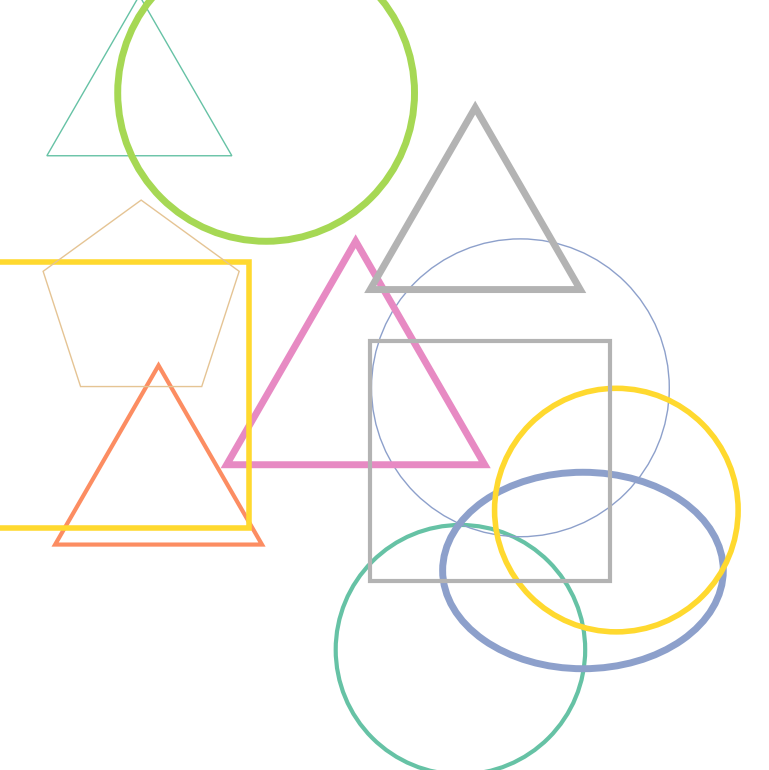[{"shape": "triangle", "thickness": 0.5, "radius": 0.69, "center": [0.181, 0.867]}, {"shape": "circle", "thickness": 1.5, "radius": 0.81, "center": [0.598, 0.156]}, {"shape": "triangle", "thickness": 1.5, "radius": 0.78, "center": [0.206, 0.37]}, {"shape": "oval", "thickness": 2.5, "radius": 0.91, "center": [0.757, 0.259]}, {"shape": "circle", "thickness": 0.5, "radius": 0.97, "center": [0.676, 0.496]}, {"shape": "triangle", "thickness": 2.5, "radius": 0.97, "center": [0.462, 0.493]}, {"shape": "circle", "thickness": 2.5, "radius": 0.96, "center": [0.346, 0.879]}, {"shape": "square", "thickness": 2, "radius": 0.86, "center": [0.15, 0.487]}, {"shape": "circle", "thickness": 2, "radius": 0.79, "center": [0.8, 0.338]}, {"shape": "pentagon", "thickness": 0.5, "radius": 0.67, "center": [0.183, 0.606]}, {"shape": "triangle", "thickness": 2.5, "radius": 0.79, "center": [0.617, 0.703]}, {"shape": "square", "thickness": 1.5, "radius": 0.78, "center": [0.636, 0.401]}]